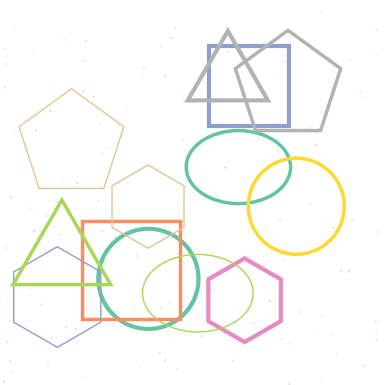[{"shape": "circle", "thickness": 3, "radius": 0.65, "center": [0.385, 0.276]}, {"shape": "oval", "thickness": 2.5, "radius": 0.68, "center": [0.619, 0.566]}, {"shape": "square", "thickness": 2.5, "radius": 0.64, "center": [0.34, 0.299]}, {"shape": "square", "thickness": 3, "radius": 0.52, "center": [0.647, 0.776]}, {"shape": "hexagon", "thickness": 1, "radius": 0.65, "center": [0.149, 0.228]}, {"shape": "hexagon", "thickness": 3, "radius": 0.54, "center": [0.635, 0.22]}, {"shape": "oval", "thickness": 1, "radius": 0.72, "center": [0.514, 0.238]}, {"shape": "triangle", "thickness": 2.5, "radius": 0.73, "center": [0.161, 0.334]}, {"shape": "circle", "thickness": 2.5, "radius": 0.62, "center": [0.769, 0.464]}, {"shape": "hexagon", "thickness": 1, "radius": 0.54, "center": [0.384, 0.463]}, {"shape": "pentagon", "thickness": 1, "radius": 0.72, "center": [0.186, 0.626]}, {"shape": "triangle", "thickness": 3, "radius": 0.6, "center": [0.592, 0.799]}, {"shape": "pentagon", "thickness": 2.5, "radius": 0.72, "center": [0.748, 0.777]}]